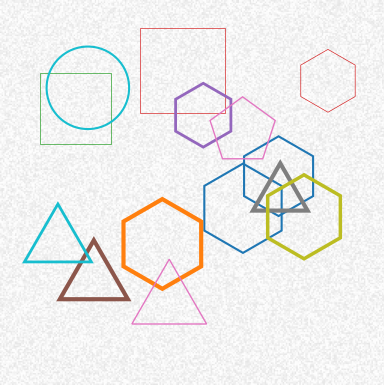[{"shape": "hexagon", "thickness": 1.5, "radius": 0.58, "center": [0.631, 0.459]}, {"shape": "hexagon", "thickness": 1.5, "radius": 0.52, "center": [0.724, 0.542]}, {"shape": "hexagon", "thickness": 3, "radius": 0.58, "center": [0.422, 0.366]}, {"shape": "square", "thickness": 0.5, "radius": 0.46, "center": [0.195, 0.719]}, {"shape": "hexagon", "thickness": 0.5, "radius": 0.41, "center": [0.852, 0.79]}, {"shape": "square", "thickness": 0.5, "radius": 0.55, "center": [0.475, 0.818]}, {"shape": "hexagon", "thickness": 2, "radius": 0.41, "center": [0.528, 0.701]}, {"shape": "triangle", "thickness": 3, "radius": 0.51, "center": [0.244, 0.274]}, {"shape": "pentagon", "thickness": 1, "radius": 0.44, "center": [0.63, 0.66]}, {"shape": "triangle", "thickness": 1, "radius": 0.56, "center": [0.44, 0.215]}, {"shape": "triangle", "thickness": 3, "radius": 0.41, "center": [0.728, 0.494]}, {"shape": "hexagon", "thickness": 2.5, "radius": 0.54, "center": [0.79, 0.437]}, {"shape": "circle", "thickness": 1.5, "radius": 0.54, "center": [0.228, 0.772]}, {"shape": "triangle", "thickness": 2, "radius": 0.5, "center": [0.15, 0.37]}]